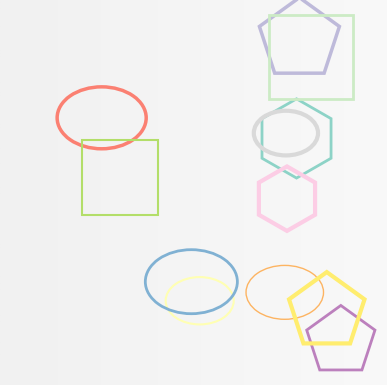[{"shape": "hexagon", "thickness": 2, "radius": 0.51, "center": [0.765, 0.64]}, {"shape": "oval", "thickness": 1.5, "radius": 0.44, "center": [0.515, 0.219]}, {"shape": "pentagon", "thickness": 2.5, "radius": 0.54, "center": [0.773, 0.898]}, {"shape": "oval", "thickness": 2.5, "radius": 0.57, "center": [0.262, 0.694]}, {"shape": "oval", "thickness": 2, "radius": 0.59, "center": [0.494, 0.268]}, {"shape": "oval", "thickness": 1, "radius": 0.5, "center": [0.735, 0.241]}, {"shape": "square", "thickness": 1.5, "radius": 0.49, "center": [0.31, 0.539]}, {"shape": "hexagon", "thickness": 3, "radius": 0.42, "center": [0.741, 0.484]}, {"shape": "oval", "thickness": 3, "radius": 0.41, "center": [0.738, 0.654]}, {"shape": "pentagon", "thickness": 2, "radius": 0.46, "center": [0.88, 0.114]}, {"shape": "square", "thickness": 2, "radius": 0.54, "center": [0.803, 0.853]}, {"shape": "pentagon", "thickness": 3, "radius": 0.51, "center": [0.843, 0.191]}]